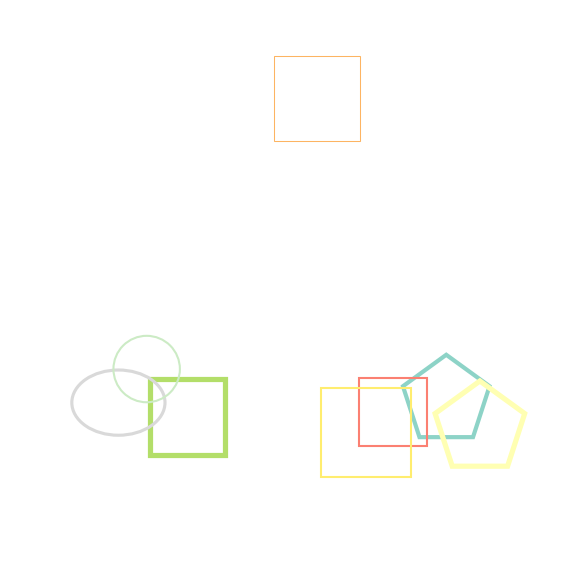[{"shape": "pentagon", "thickness": 2, "radius": 0.39, "center": [0.773, 0.306]}, {"shape": "pentagon", "thickness": 2.5, "radius": 0.41, "center": [0.831, 0.258]}, {"shape": "square", "thickness": 1, "radius": 0.29, "center": [0.681, 0.286]}, {"shape": "square", "thickness": 0.5, "radius": 0.37, "center": [0.549, 0.829]}, {"shape": "square", "thickness": 2.5, "radius": 0.33, "center": [0.325, 0.277]}, {"shape": "oval", "thickness": 1.5, "radius": 0.4, "center": [0.205, 0.302]}, {"shape": "circle", "thickness": 1, "radius": 0.29, "center": [0.254, 0.36]}, {"shape": "square", "thickness": 1, "radius": 0.39, "center": [0.634, 0.251]}]